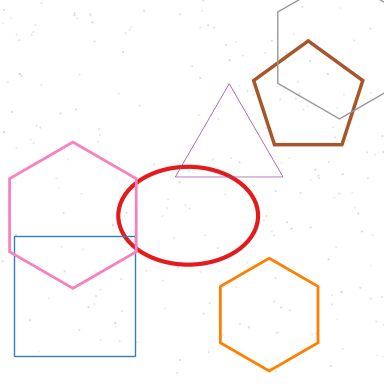[{"shape": "oval", "thickness": 3, "radius": 0.91, "center": [0.489, 0.44]}, {"shape": "square", "thickness": 1, "radius": 0.78, "center": [0.193, 0.231]}, {"shape": "triangle", "thickness": 0.5, "radius": 0.81, "center": [0.595, 0.621]}, {"shape": "hexagon", "thickness": 2, "radius": 0.73, "center": [0.699, 0.183]}, {"shape": "pentagon", "thickness": 2.5, "radius": 0.74, "center": [0.801, 0.745]}, {"shape": "hexagon", "thickness": 2, "radius": 0.95, "center": [0.189, 0.441]}, {"shape": "hexagon", "thickness": 1, "radius": 0.93, "center": [0.882, 0.876]}]